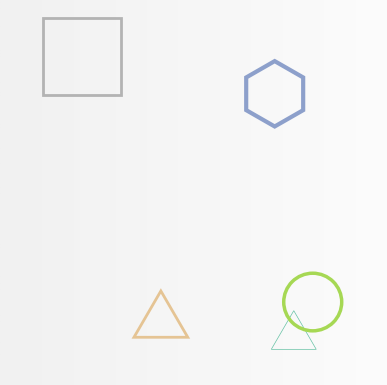[{"shape": "triangle", "thickness": 0.5, "radius": 0.33, "center": [0.758, 0.126]}, {"shape": "hexagon", "thickness": 3, "radius": 0.42, "center": [0.709, 0.756]}, {"shape": "circle", "thickness": 2.5, "radius": 0.37, "center": [0.807, 0.216]}, {"shape": "triangle", "thickness": 2, "radius": 0.4, "center": [0.415, 0.164]}, {"shape": "square", "thickness": 2, "radius": 0.5, "center": [0.212, 0.854]}]